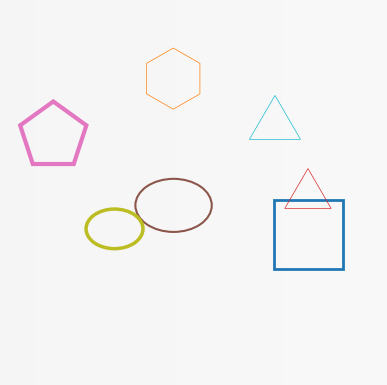[{"shape": "square", "thickness": 2, "radius": 0.45, "center": [0.796, 0.391]}, {"shape": "hexagon", "thickness": 0.5, "radius": 0.4, "center": [0.447, 0.796]}, {"shape": "triangle", "thickness": 0.5, "radius": 0.35, "center": [0.795, 0.493]}, {"shape": "oval", "thickness": 1.5, "radius": 0.49, "center": [0.448, 0.467]}, {"shape": "pentagon", "thickness": 3, "radius": 0.45, "center": [0.137, 0.647]}, {"shape": "oval", "thickness": 2.5, "radius": 0.37, "center": [0.296, 0.406]}, {"shape": "triangle", "thickness": 0.5, "radius": 0.38, "center": [0.71, 0.676]}]